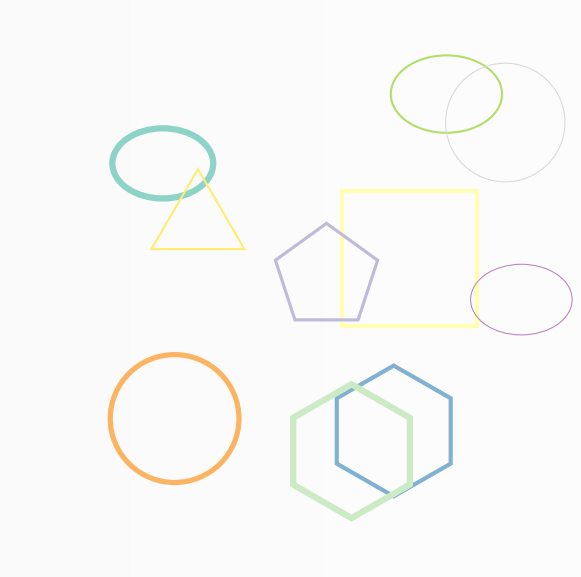[{"shape": "oval", "thickness": 3, "radius": 0.43, "center": [0.28, 0.716]}, {"shape": "square", "thickness": 2, "radius": 0.58, "center": [0.704, 0.551]}, {"shape": "pentagon", "thickness": 1.5, "radius": 0.46, "center": [0.562, 0.52]}, {"shape": "hexagon", "thickness": 2, "radius": 0.57, "center": [0.677, 0.253]}, {"shape": "circle", "thickness": 2.5, "radius": 0.55, "center": [0.3, 0.274]}, {"shape": "oval", "thickness": 1, "radius": 0.48, "center": [0.768, 0.836]}, {"shape": "circle", "thickness": 0.5, "radius": 0.51, "center": [0.869, 0.787]}, {"shape": "oval", "thickness": 0.5, "radius": 0.44, "center": [0.897, 0.48]}, {"shape": "hexagon", "thickness": 3, "radius": 0.58, "center": [0.605, 0.218]}, {"shape": "triangle", "thickness": 1, "radius": 0.46, "center": [0.341, 0.614]}]